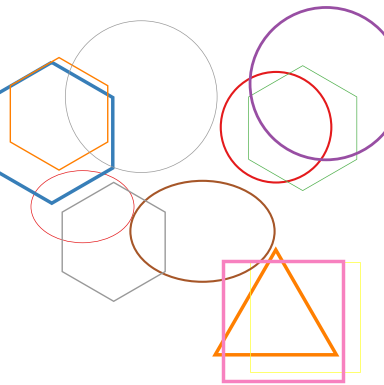[{"shape": "oval", "thickness": 0.5, "radius": 0.67, "center": [0.214, 0.463]}, {"shape": "circle", "thickness": 1.5, "radius": 0.72, "center": [0.717, 0.67]}, {"shape": "hexagon", "thickness": 2.5, "radius": 0.91, "center": [0.135, 0.655]}, {"shape": "hexagon", "thickness": 0.5, "radius": 0.81, "center": [0.786, 0.667]}, {"shape": "circle", "thickness": 2, "radius": 0.99, "center": [0.847, 0.783]}, {"shape": "triangle", "thickness": 2.5, "radius": 0.91, "center": [0.716, 0.169]}, {"shape": "hexagon", "thickness": 1, "radius": 0.73, "center": [0.153, 0.704]}, {"shape": "square", "thickness": 0.5, "radius": 0.72, "center": [0.793, 0.177]}, {"shape": "oval", "thickness": 1.5, "radius": 0.94, "center": [0.526, 0.399]}, {"shape": "square", "thickness": 2.5, "radius": 0.78, "center": [0.735, 0.166]}, {"shape": "hexagon", "thickness": 1, "radius": 0.77, "center": [0.295, 0.372]}, {"shape": "circle", "thickness": 0.5, "radius": 0.99, "center": [0.367, 0.749]}]